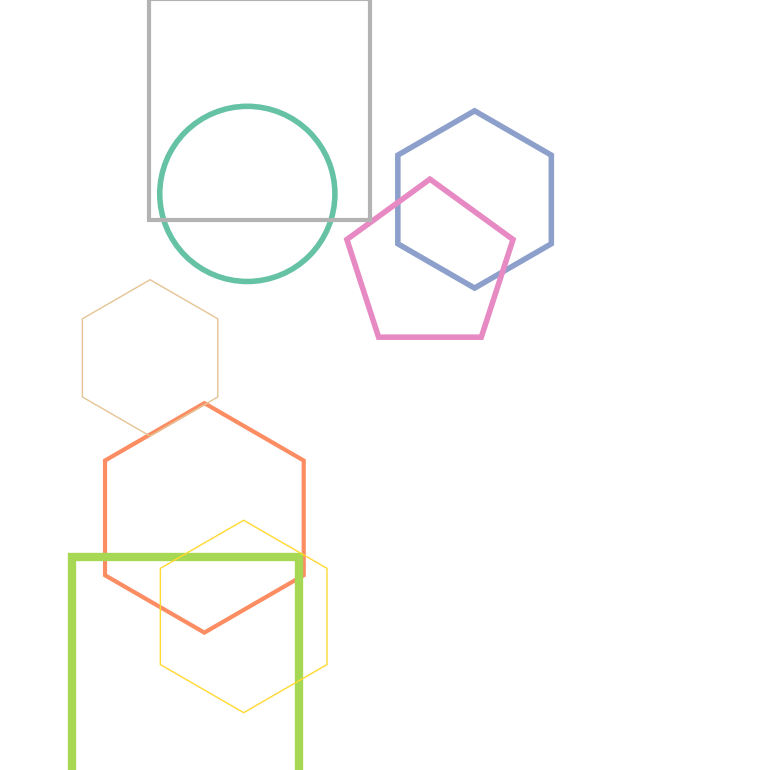[{"shape": "circle", "thickness": 2, "radius": 0.57, "center": [0.321, 0.748]}, {"shape": "hexagon", "thickness": 1.5, "radius": 0.74, "center": [0.265, 0.327]}, {"shape": "hexagon", "thickness": 2, "radius": 0.58, "center": [0.616, 0.741]}, {"shape": "pentagon", "thickness": 2, "radius": 0.57, "center": [0.558, 0.654]}, {"shape": "square", "thickness": 3, "radius": 0.74, "center": [0.24, 0.129]}, {"shape": "hexagon", "thickness": 0.5, "radius": 0.62, "center": [0.316, 0.199]}, {"shape": "hexagon", "thickness": 0.5, "radius": 0.51, "center": [0.195, 0.535]}, {"shape": "square", "thickness": 1.5, "radius": 0.72, "center": [0.337, 0.858]}]